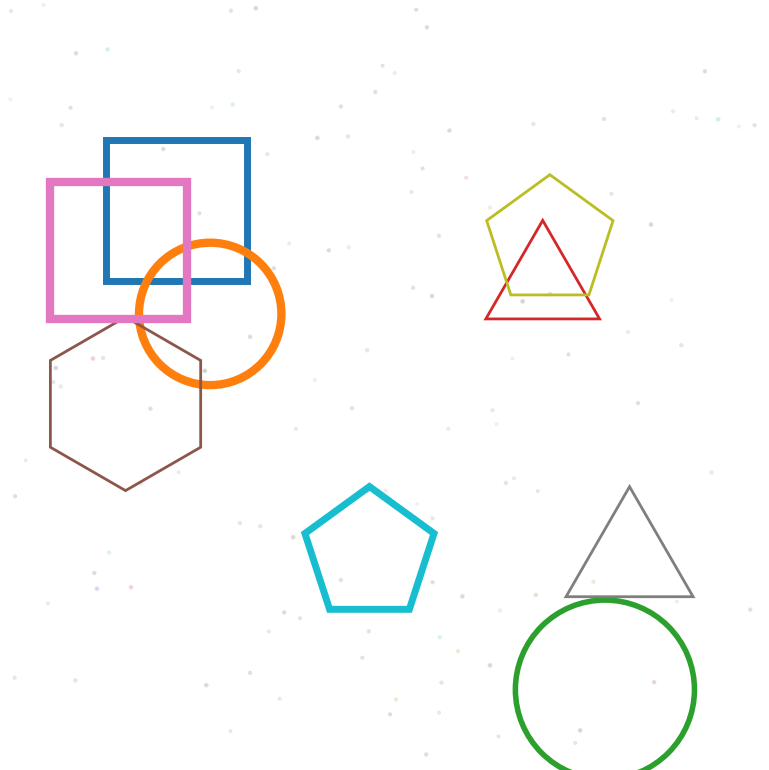[{"shape": "square", "thickness": 2.5, "radius": 0.46, "center": [0.229, 0.727]}, {"shape": "circle", "thickness": 3, "radius": 0.46, "center": [0.273, 0.592]}, {"shape": "circle", "thickness": 2, "radius": 0.58, "center": [0.786, 0.104]}, {"shape": "triangle", "thickness": 1, "radius": 0.43, "center": [0.705, 0.628]}, {"shape": "hexagon", "thickness": 1, "radius": 0.56, "center": [0.163, 0.476]}, {"shape": "square", "thickness": 3, "radius": 0.44, "center": [0.154, 0.675]}, {"shape": "triangle", "thickness": 1, "radius": 0.48, "center": [0.818, 0.273]}, {"shape": "pentagon", "thickness": 1, "radius": 0.43, "center": [0.714, 0.687]}, {"shape": "pentagon", "thickness": 2.5, "radius": 0.44, "center": [0.48, 0.28]}]